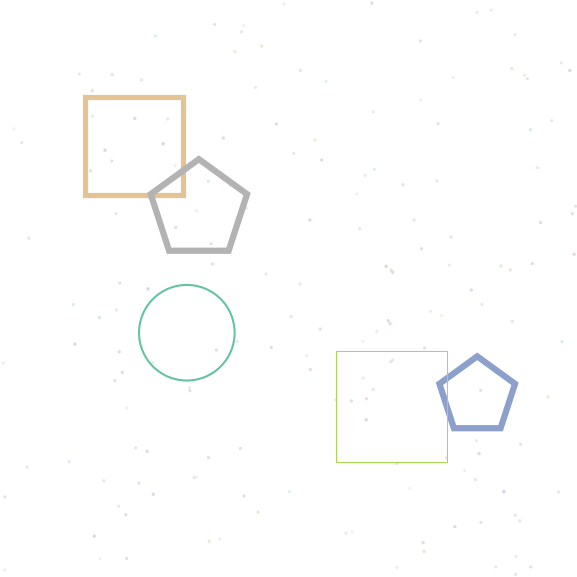[{"shape": "circle", "thickness": 1, "radius": 0.41, "center": [0.324, 0.423]}, {"shape": "pentagon", "thickness": 3, "radius": 0.34, "center": [0.826, 0.313]}, {"shape": "square", "thickness": 0.5, "radius": 0.48, "center": [0.678, 0.296]}, {"shape": "square", "thickness": 2.5, "radius": 0.43, "center": [0.233, 0.747]}, {"shape": "pentagon", "thickness": 3, "radius": 0.44, "center": [0.344, 0.636]}]